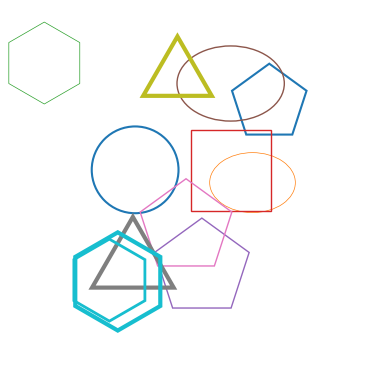[{"shape": "pentagon", "thickness": 1.5, "radius": 0.51, "center": [0.699, 0.733]}, {"shape": "circle", "thickness": 1.5, "radius": 0.56, "center": [0.351, 0.559]}, {"shape": "oval", "thickness": 0.5, "radius": 0.56, "center": [0.656, 0.526]}, {"shape": "hexagon", "thickness": 0.5, "radius": 0.53, "center": [0.115, 0.836]}, {"shape": "square", "thickness": 1, "radius": 0.52, "center": [0.6, 0.557]}, {"shape": "pentagon", "thickness": 1, "radius": 0.65, "center": [0.524, 0.304]}, {"shape": "oval", "thickness": 1, "radius": 0.7, "center": [0.599, 0.783]}, {"shape": "pentagon", "thickness": 1, "radius": 0.63, "center": [0.483, 0.41]}, {"shape": "triangle", "thickness": 3, "radius": 0.61, "center": [0.345, 0.314]}, {"shape": "triangle", "thickness": 3, "radius": 0.51, "center": [0.461, 0.802]}, {"shape": "hexagon", "thickness": 3, "radius": 0.64, "center": [0.306, 0.269]}, {"shape": "hexagon", "thickness": 2, "radius": 0.53, "center": [0.284, 0.272]}]